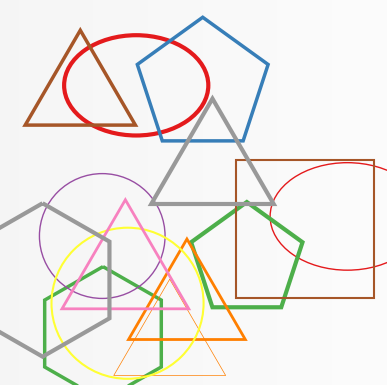[{"shape": "oval", "thickness": 1, "radius": 1.0, "center": [0.897, 0.438]}, {"shape": "oval", "thickness": 3, "radius": 0.93, "center": [0.352, 0.778]}, {"shape": "pentagon", "thickness": 2.5, "radius": 0.89, "center": [0.523, 0.778]}, {"shape": "hexagon", "thickness": 2.5, "radius": 0.87, "center": [0.266, 0.134]}, {"shape": "pentagon", "thickness": 3, "radius": 0.76, "center": [0.637, 0.324]}, {"shape": "circle", "thickness": 1, "radius": 0.81, "center": [0.264, 0.387]}, {"shape": "triangle", "thickness": 2, "radius": 0.87, "center": [0.482, 0.205]}, {"shape": "triangle", "thickness": 0.5, "radius": 0.83, "center": [0.438, 0.108]}, {"shape": "circle", "thickness": 1.5, "radius": 0.98, "center": [0.329, 0.212]}, {"shape": "triangle", "thickness": 2.5, "radius": 0.82, "center": [0.207, 0.757]}, {"shape": "square", "thickness": 1.5, "radius": 0.89, "center": [0.786, 0.405]}, {"shape": "triangle", "thickness": 2, "radius": 0.94, "center": [0.324, 0.292]}, {"shape": "triangle", "thickness": 3, "radius": 0.91, "center": [0.548, 0.561]}, {"shape": "hexagon", "thickness": 3, "radius": 1.0, "center": [0.11, 0.273]}]